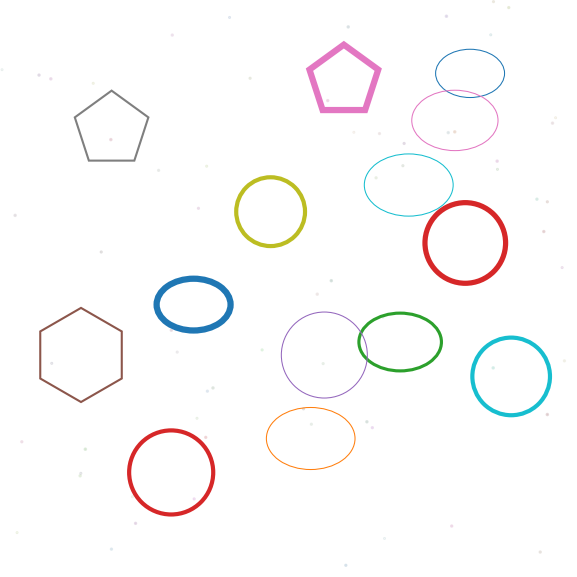[{"shape": "oval", "thickness": 3, "radius": 0.32, "center": [0.335, 0.472]}, {"shape": "oval", "thickness": 0.5, "radius": 0.3, "center": [0.814, 0.872]}, {"shape": "oval", "thickness": 0.5, "radius": 0.38, "center": [0.538, 0.24]}, {"shape": "oval", "thickness": 1.5, "radius": 0.36, "center": [0.693, 0.407]}, {"shape": "circle", "thickness": 2, "radius": 0.36, "center": [0.296, 0.181]}, {"shape": "circle", "thickness": 2.5, "radius": 0.35, "center": [0.806, 0.578]}, {"shape": "circle", "thickness": 0.5, "radius": 0.37, "center": [0.562, 0.384]}, {"shape": "hexagon", "thickness": 1, "radius": 0.41, "center": [0.14, 0.384]}, {"shape": "oval", "thickness": 0.5, "radius": 0.37, "center": [0.788, 0.791]}, {"shape": "pentagon", "thickness": 3, "radius": 0.31, "center": [0.595, 0.859]}, {"shape": "pentagon", "thickness": 1, "radius": 0.33, "center": [0.193, 0.775]}, {"shape": "circle", "thickness": 2, "radius": 0.3, "center": [0.469, 0.633]}, {"shape": "circle", "thickness": 2, "radius": 0.34, "center": [0.885, 0.347]}, {"shape": "oval", "thickness": 0.5, "radius": 0.38, "center": [0.708, 0.679]}]